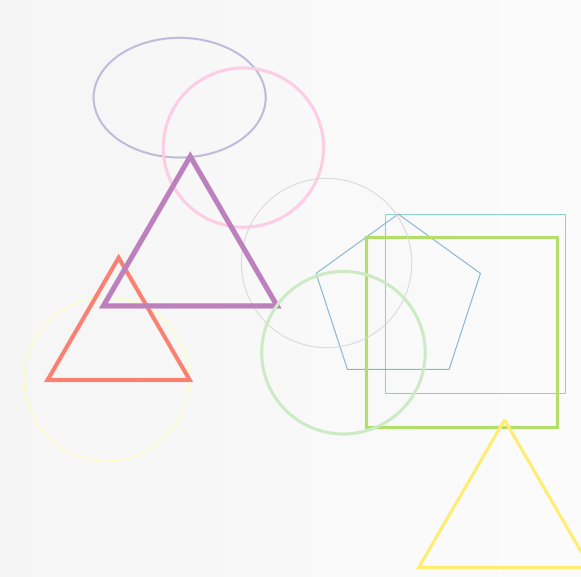[{"shape": "square", "thickness": 0.5, "radius": 0.78, "center": [0.817, 0.473]}, {"shape": "circle", "thickness": 0.5, "radius": 0.71, "center": [0.183, 0.343]}, {"shape": "oval", "thickness": 1, "radius": 0.74, "center": [0.309, 0.83]}, {"shape": "triangle", "thickness": 2, "radius": 0.71, "center": [0.204, 0.412]}, {"shape": "pentagon", "thickness": 0.5, "radius": 0.74, "center": [0.685, 0.48]}, {"shape": "square", "thickness": 1.5, "radius": 0.82, "center": [0.794, 0.424]}, {"shape": "circle", "thickness": 1.5, "radius": 0.69, "center": [0.419, 0.744]}, {"shape": "circle", "thickness": 0.5, "radius": 0.73, "center": [0.562, 0.544]}, {"shape": "triangle", "thickness": 2.5, "radius": 0.86, "center": [0.327, 0.556]}, {"shape": "circle", "thickness": 1.5, "radius": 0.7, "center": [0.591, 0.388]}, {"shape": "triangle", "thickness": 1.5, "radius": 0.85, "center": [0.868, 0.102]}]